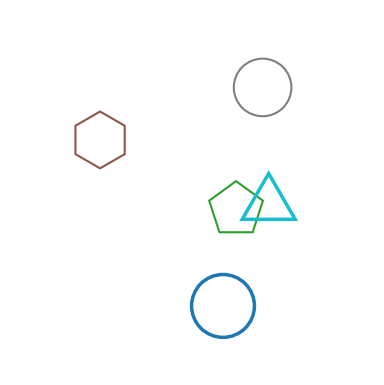[{"shape": "circle", "thickness": 2.5, "radius": 0.41, "center": [0.579, 0.205]}, {"shape": "pentagon", "thickness": 1.5, "radius": 0.37, "center": [0.613, 0.456]}, {"shape": "hexagon", "thickness": 1.5, "radius": 0.37, "center": [0.26, 0.637]}, {"shape": "circle", "thickness": 1.5, "radius": 0.37, "center": [0.682, 0.773]}, {"shape": "triangle", "thickness": 2.5, "radius": 0.4, "center": [0.698, 0.47]}]